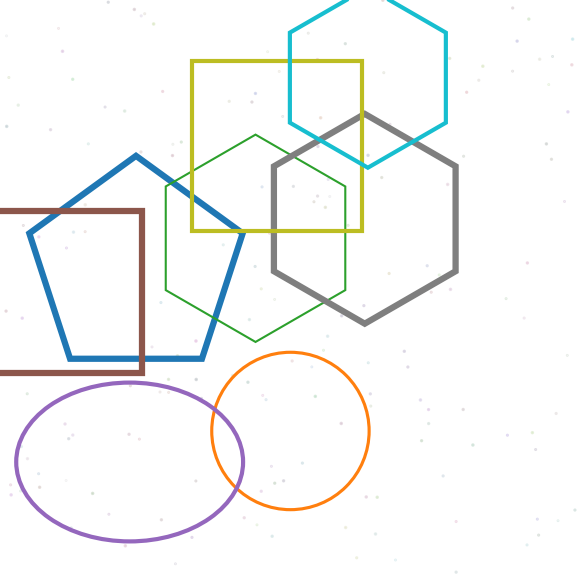[{"shape": "pentagon", "thickness": 3, "radius": 0.97, "center": [0.236, 0.535]}, {"shape": "circle", "thickness": 1.5, "radius": 0.68, "center": [0.503, 0.253]}, {"shape": "hexagon", "thickness": 1, "radius": 0.9, "center": [0.442, 0.587]}, {"shape": "oval", "thickness": 2, "radius": 0.98, "center": [0.225, 0.199]}, {"shape": "square", "thickness": 3, "radius": 0.7, "center": [0.105, 0.494]}, {"shape": "hexagon", "thickness": 3, "radius": 0.91, "center": [0.632, 0.62]}, {"shape": "square", "thickness": 2, "radius": 0.74, "center": [0.479, 0.746]}, {"shape": "hexagon", "thickness": 2, "radius": 0.78, "center": [0.637, 0.865]}]